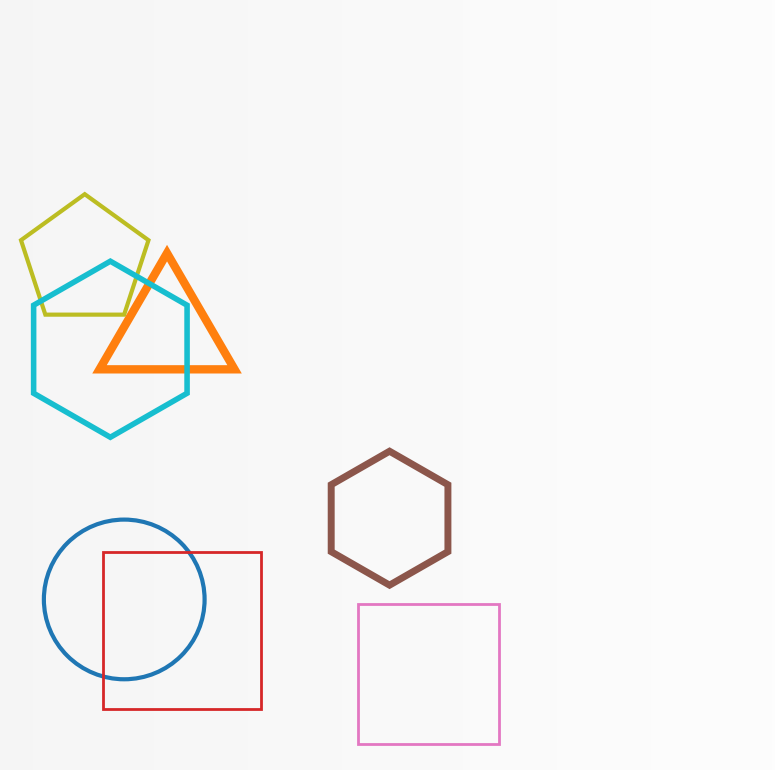[{"shape": "circle", "thickness": 1.5, "radius": 0.52, "center": [0.16, 0.222]}, {"shape": "triangle", "thickness": 3, "radius": 0.5, "center": [0.216, 0.571]}, {"shape": "square", "thickness": 1, "radius": 0.51, "center": [0.235, 0.181]}, {"shape": "hexagon", "thickness": 2.5, "radius": 0.43, "center": [0.503, 0.327]}, {"shape": "square", "thickness": 1, "radius": 0.46, "center": [0.553, 0.124]}, {"shape": "pentagon", "thickness": 1.5, "radius": 0.43, "center": [0.109, 0.661]}, {"shape": "hexagon", "thickness": 2, "radius": 0.57, "center": [0.142, 0.546]}]